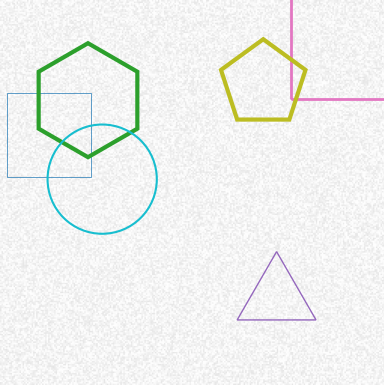[{"shape": "square", "thickness": 0.5, "radius": 0.54, "center": [0.127, 0.649]}, {"shape": "hexagon", "thickness": 3, "radius": 0.74, "center": [0.229, 0.74]}, {"shape": "triangle", "thickness": 1, "radius": 0.59, "center": [0.718, 0.228]}, {"shape": "square", "thickness": 2, "radius": 0.68, "center": [0.892, 0.878]}, {"shape": "pentagon", "thickness": 3, "radius": 0.58, "center": [0.684, 0.783]}, {"shape": "circle", "thickness": 1.5, "radius": 0.71, "center": [0.265, 0.535]}]